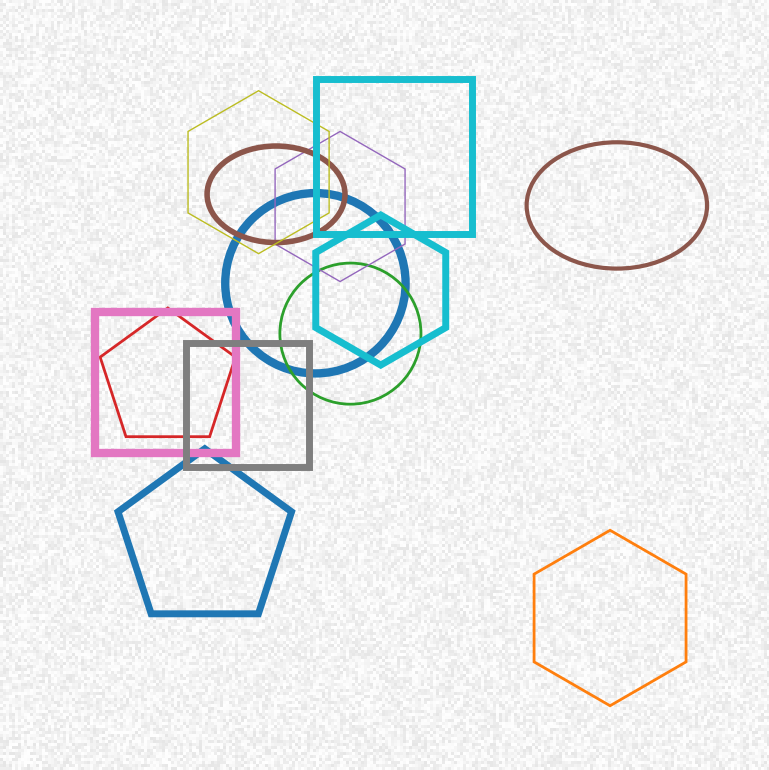[{"shape": "pentagon", "thickness": 2.5, "radius": 0.59, "center": [0.266, 0.299]}, {"shape": "circle", "thickness": 3, "radius": 0.59, "center": [0.41, 0.632]}, {"shape": "hexagon", "thickness": 1, "radius": 0.57, "center": [0.792, 0.197]}, {"shape": "circle", "thickness": 1, "radius": 0.46, "center": [0.455, 0.567]}, {"shape": "pentagon", "thickness": 1, "radius": 0.46, "center": [0.218, 0.508]}, {"shape": "hexagon", "thickness": 0.5, "radius": 0.49, "center": [0.442, 0.732]}, {"shape": "oval", "thickness": 2, "radius": 0.45, "center": [0.358, 0.748]}, {"shape": "oval", "thickness": 1.5, "radius": 0.59, "center": [0.801, 0.733]}, {"shape": "square", "thickness": 3, "radius": 0.46, "center": [0.215, 0.503]}, {"shape": "square", "thickness": 2.5, "radius": 0.4, "center": [0.322, 0.474]}, {"shape": "hexagon", "thickness": 0.5, "radius": 0.53, "center": [0.336, 0.776]}, {"shape": "square", "thickness": 2.5, "radius": 0.51, "center": [0.512, 0.797]}, {"shape": "hexagon", "thickness": 2.5, "radius": 0.49, "center": [0.494, 0.623]}]